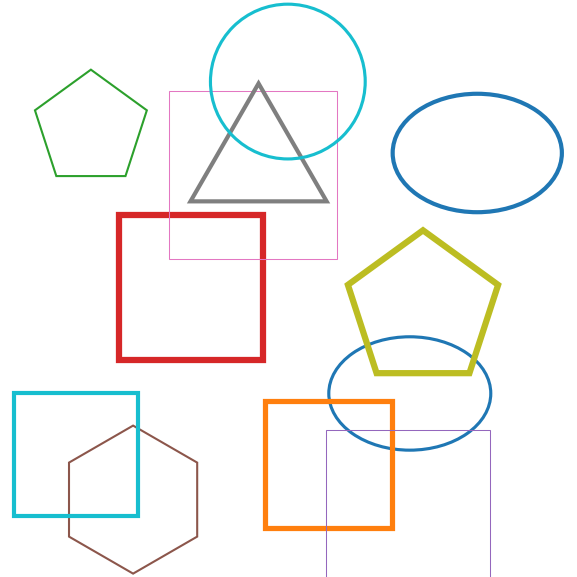[{"shape": "oval", "thickness": 2, "radius": 0.73, "center": [0.826, 0.734]}, {"shape": "oval", "thickness": 1.5, "radius": 0.7, "center": [0.71, 0.318]}, {"shape": "square", "thickness": 2.5, "radius": 0.55, "center": [0.569, 0.195]}, {"shape": "pentagon", "thickness": 1, "radius": 0.51, "center": [0.157, 0.777]}, {"shape": "square", "thickness": 3, "radius": 0.63, "center": [0.331, 0.501]}, {"shape": "square", "thickness": 0.5, "radius": 0.71, "center": [0.707, 0.112]}, {"shape": "hexagon", "thickness": 1, "radius": 0.64, "center": [0.23, 0.134]}, {"shape": "square", "thickness": 0.5, "radius": 0.73, "center": [0.439, 0.696]}, {"shape": "triangle", "thickness": 2, "radius": 0.68, "center": [0.448, 0.719]}, {"shape": "pentagon", "thickness": 3, "radius": 0.68, "center": [0.732, 0.464]}, {"shape": "square", "thickness": 2, "radius": 0.54, "center": [0.131, 0.212]}, {"shape": "circle", "thickness": 1.5, "radius": 0.67, "center": [0.498, 0.858]}]